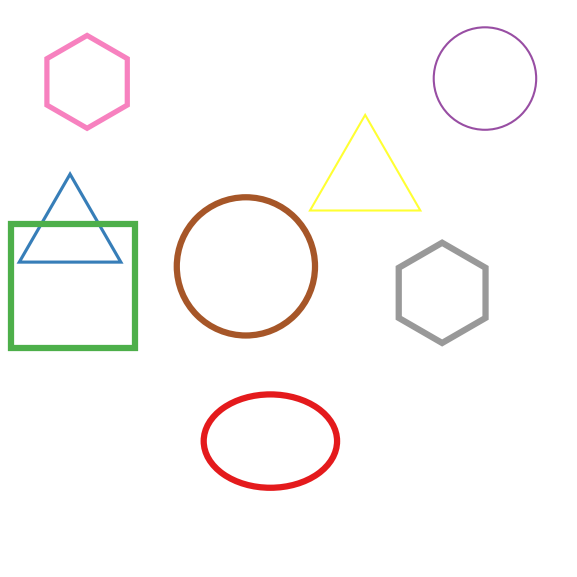[{"shape": "oval", "thickness": 3, "radius": 0.58, "center": [0.468, 0.235]}, {"shape": "triangle", "thickness": 1.5, "radius": 0.51, "center": [0.121, 0.596]}, {"shape": "square", "thickness": 3, "radius": 0.54, "center": [0.127, 0.504]}, {"shape": "circle", "thickness": 1, "radius": 0.44, "center": [0.84, 0.863]}, {"shape": "triangle", "thickness": 1, "radius": 0.55, "center": [0.632, 0.69]}, {"shape": "circle", "thickness": 3, "radius": 0.6, "center": [0.426, 0.538]}, {"shape": "hexagon", "thickness": 2.5, "radius": 0.4, "center": [0.151, 0.857]}, {"shape": "hexagon", "thickness": 3, "radius": 0.43, "center": [0.766, 0.492]}]